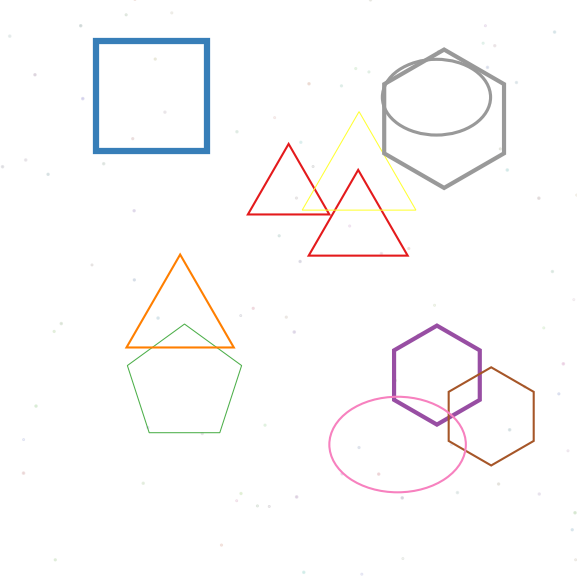[{"shape": "triangle", "thickness": 1, "radius": 0.41, "center": [0.5, 0.668]}, {"shape": "triangle", "thickness": 1, "radius": 0.49, "center": [0.62, 0.606]}, {"shape": "square", "thickness": 3, "radius": 0.48, "center": [0.262, 0.833]}, {"shape": "pentagon", "thickness": 0.5, "radius": 0.52, "center": [0.319, 0.334]}, {"shape": "hexagon", "thickness": 2, "radius": 0.43, "center": [0.757, 0.35]}, {"shape": "triangle", "thickness": 1, "radius": 0.54, "center": [0.312, 0.451]}, {"shape": "triangle", "thickness": 0.5, "radius": 0.57, "center": [0.622, 0.692]}, {"shape": "hexagon", "thickness": 1, "radius": 0.43, "center": [0.851, 0.278]}, {"shape": "oval", "thickness": 1, "radius": 0.59, "center": [0.688, 0.229]}, {"shape": "oval", "thickness": 1.5, "radius": 0.47, "center": [0.756, 0.831]}, {"shape": "hexagon", "thickness": 2, "radius": 0.6, "center": [0.769, 0.794]}]